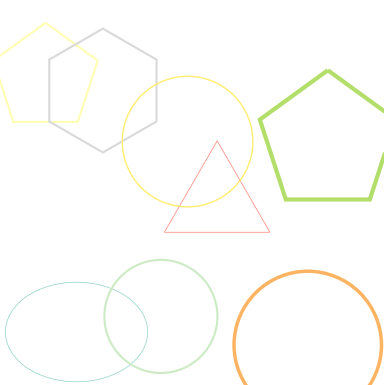[{"shape": "oval", "thickness": 0.5, "radius": 0.92, "center": [0.199, 0.138]}, {"shape": "pentagon", "thickness": 1.5, "radius": 0.71, "center": [0.118, 0.799]}, {"shape": "triangle", "thickness": 0.5, "radius": 0.79, "center": [0.564, 0.476]}, {"shape": "circle", "thickness": 2.5, "radius": 0.96, "center": [0.799, 0.104]}, {"shape": "pentagon", "thickness": 3, "radius": 0.93, "center": [0.851, 0.632]}, {"shape": "hexagon", "thickness": 1.5, "radius": 0.8, "center": [0.267, 0.765]}, {"shape": "circle", "thickness": 1.5, "radius": 0.73, "center": [0.418, 0.178]}, {"shape": "circle", "thickness": 1, "radius": 0.85, "center": [0.487, 0.632]}]